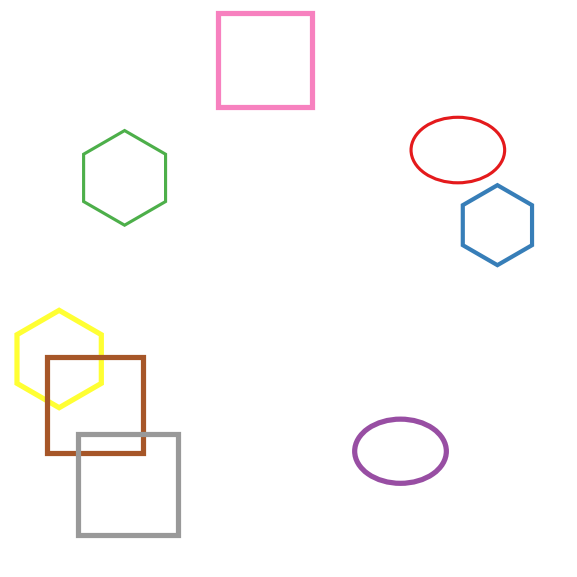[{"shape": "oval", "thickness": 1.5, "radius": 0.41, "center": [0.793, 0.739]}, {"shape": "hexagon", "thickness": 2, "radius": 0.35, "center": [0.861, 0.609]}, {"shape": "hexagon", "thickness": 1.5, "radius": 0.41, "center": [0.216, 0.691]}, {"shape": "oval", "thickness": 2.5, "radius": 0.4, "center": [0.694, 0.218]}, {"shape": "hexagon", "thickness": 2.5, "radius": 0.42, "center": [0.102, 0.377]}, {"shape": "square", "thickness": 2.5, "radius": 0.42, "center": [0.164, 0.298]}, {"shape": "square", "thickness": 2.5, "radius": 0.41, "center": [0.459, 0.895]}, {"shape": "square", "thickness": 2.5, "radius": 0.44, "center": [0.222, 0.16]}]